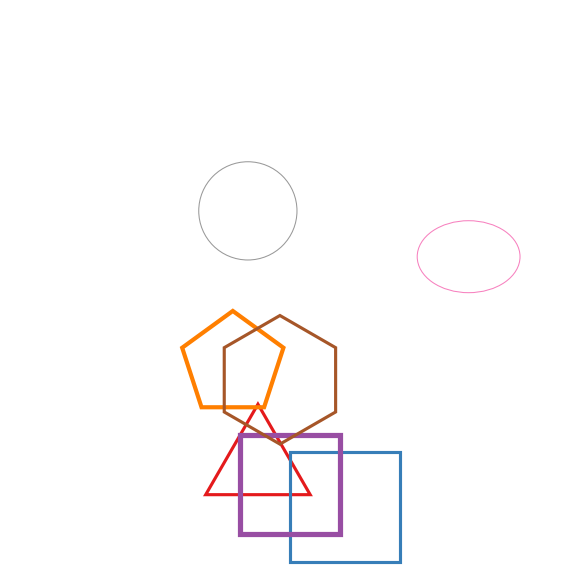[{"shape": "triangle", "thickness": 1.5, "radius": 0.52, "center": [0.447, 0.195]}, {"shape": "square", "thickness": 1.5, "radius": 0.48, "center": [0.598, 0.121]}, {"shape": "square", "thickness": 2.5, "radius": 0.43, "center": [0.502, 0.16]}, {"shape": "pentagon", "thickness": 2, "radius": 0.46, "center": [0.403, 0.368]}, {"shape": "hexagon", "thickness": 1.5, "radius": 0.56, "center": [0.485, 0.341]}, {"shape": "oval", "thickness": 0.5, "radius": 0.45, "center": [0.811, 0.555]}, {"shape": "circle", "thickness": 0.5, "radius": 0.43, "center": [0.429, 0.634]}]